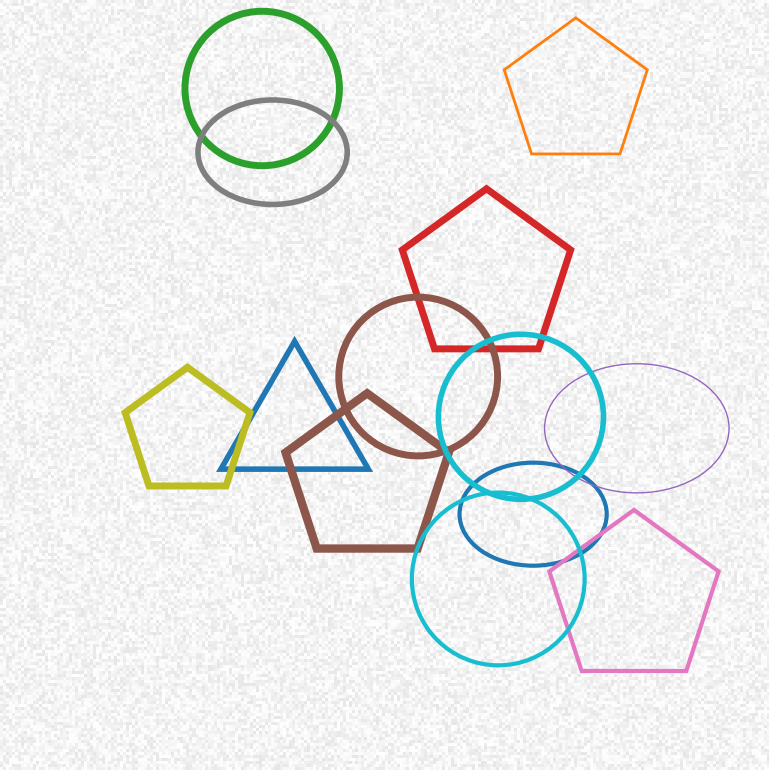[{"shape": "triangle", "thickness": 2, "radius": 0.55, "center": [0.383, 0.446]}, {"shape": "oval", "thickness": 1.5, "radius": 0.48, "center": [0.692, 0.332]}, {"shape": "pentagon", "thickness": 1, "radius": 0.49, "center": [0.748, 0.879]}, {"shape": "circle", "thickness": 2.5, "radius": 0.5, "center": [0.341, 0.885]}, {"shape": "pentagon", "thickness": 2.5, "radius": 0.57, "center": [0.632, 0.64]}, {"shape": "oval", "thickness": 0.5, "radius": 0.6, "center": [0.827, 0.444]}, {"shape": "pentagon", "thickness": 3, "radius": 0.56, "center": [0.477, 0.378]}, {"shape": "circle", "thickness": 2.5, "radius": 0.52, "center": [0.543, 0.511]}, {"shape": "pentagon", "thickness": 1.5, "radius": 0.58, "center": [0.823, 0.222]}, {"shape": "oval", "thickness": 2, "radius": 0.48, "center": [0.354, 0.802]}, {"shape": "pentagon", "thickness": 2.5, "radius": 0.43, "center": [0.244, 0.438]}, {"shape": "circle", "thickness": 2, "radius": 0.54, "center": [0.677, 0.459]}, {"shape": "circle", "thickness": 1.5, "radius": 0.56, "center": [0.647, 0.248]}]